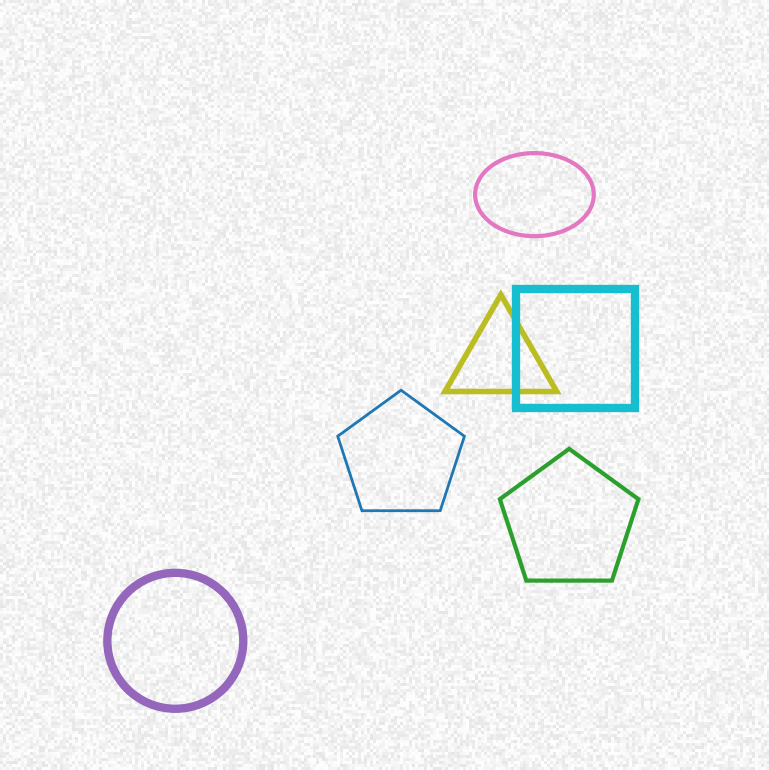[{"shape": "pentagon", "thickness": 1, "radius": 0.43, "center": [0.521, 0.407]}, {"shape": "pentagon", "thickness": 1.5, "radius": 0.47, "center": [0.739, 0.322]}, {"shape": "circle", "thickness": 3, "radius": 0.44, "center": [0.228, 0.168]}, {"shape": "oval", "thickness": 1.5, "radius": 0.39, "center": [0.694, 0.747]}, {"shape": "triangle", "thickness": 2, "radius": 0.42, "center": [0.65, 0.533]}, {"shape": "square", "thickness": 3, "radius": 0.39, "center": [0.747, 0.547]}]